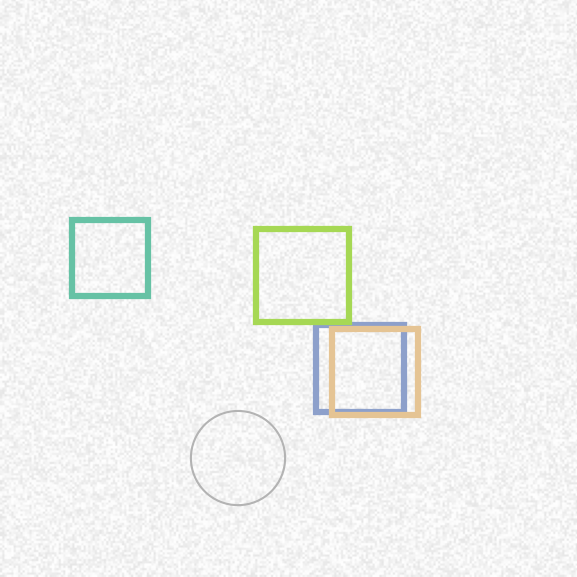[{"shape": "square", "thickness": 3, "radius": 0.33, "center": [0.191, 0.553]}, {"shape": "square", "thickness": 3, "radius": 0.38, "center": [0.624, 0.361]}, {"shape": "square", "thickness": 3, "radius": 0.4, "center": [0.524, 0.522]}, {"shape": "square", "thickness": 3, "radius": 0.37, "center": [0.649, 0.354]}, {"shape": "circle", "thickness": 1, "radius": 0.41, "center": [0.412, 0.206]}]